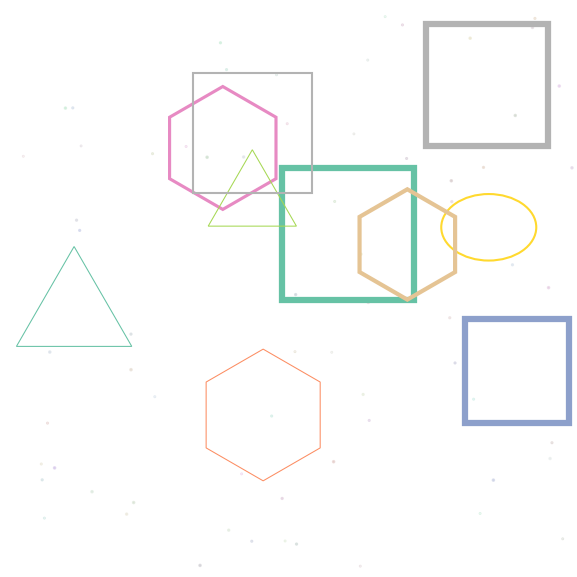[{"shape": "triangle", "thickness": 0.5, "radius": 0.58, "center": [0.128, 0.457]}, {"shape": "square", "thickness": 3, "radius": 0.57, "center": [0.602, 0.594]}, {"shape": "hexagon", "thickness": 0.5, "radius": 0.57, "center": [0.456, 0.281]}, {"shape": "square", "thickness": 3, "radius": 0.45, "center": [0.895, 0.357]}, {"shape": "hexagon", "thickness": 1.5, "radius": 0.53, "center": [0.386, 0.743]}, {"shape": "triangle", "thickness": 0.5, "radius": 0.44, "center": [0.437, 0.652]}, {"shape": "oval", "thickness": 1, "radius": 0.41, "center": [0.846, 0.606]}, {"shape": "hexagon", "thickness": 2, "radius": 0.48, "center": [0.705, 0.576]}, {"shape": "square", "thickness": 3, "radius": 0.53, "center": [0.844, 0.852]}, {"shape": "square", "thickness": 1, "radius": 0.52, "center": [0.438, 0.769]}]